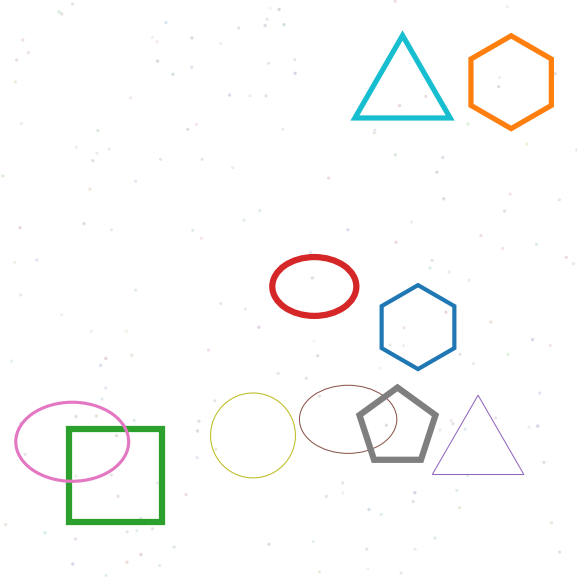[{"shape": "hexagon", "thickness": 2, "radius": 0.36, "center": [0.724, 0.433]}, {"shape": "hexagon", "thickness": 2.5, "radius": 0.4, "center": [0.885, 0.857]}, {"shape": "square", "thickness": 3, "radius": 0.4, "center": [0.199, 0.176]}, {"shape": "oval", "thickness": 3, "radius": 0.36, "center": [0.544, 0.503]}, {"shape": "triangle", "thickness": 0.5, "radius": 0.46, "center": [0.828, 0.223]}, {"shape": "oval", "thickness": 0.5, "radius": 0.42, "center": [0.603, 0.273]}, {"shape": "oval", "thickness": 1.5, "radius": 0.49, "center": [0.125, 0.234]}, {"shape": "pentagon", "thickness": 3, "radius": 0.35, "center": [0.688, 0.259]}, {"shape": "circle", "thickness": 0.5, "radius": 0.37, "center": [0.438, 0.245]}, {"shape": "triangle", "thickness": 2.5, "radius": 0.48, "center": [0.697, 0.842]}]